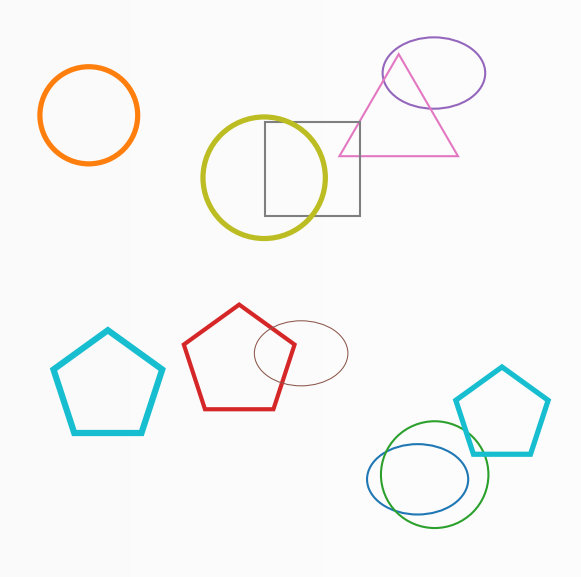[{"shape": "oval", "thickness": 1, "radius": 0.44, "center": [0.718, 0.169]}, {"shape": "circle", "thickness": 2.5, "radius": 0.42, "center": [0.153, 0.8]}, {"shape": "circle", "thickness": 1, "radius": 0.46, "center": [0.748, 0.177]}, {"shape": "pentagon", "thickness": 2, "radius": 0.5, "center": [0.412, 0.372]}, {"shape": "oval", "thickness": 1, "radius": 0.44, "center": [0.747, 0.873]}, {"shape": "oval", "thickness": 0.5, "radius": 0.4, "center": [0.518, 0.387]}, {"shape": "triangle", "thickness": 1, "radius": 0.59, "center": [0.686, 0.788]}, {"shape": "square", "thickness": 1, "radius": 0.41, "center": [0.538, 0.706]}, {"shape": "circle", "thickness": 2.5, "radius": 0.53, "center": [0.454, 0.691]}, {"shape": "pentagon", "thickness": 3, "radius": 0.49, "center": [0.186, 0.329]}, {"shape": "pentagon", "thickness": 2.5, "radius": 0.42, "center": [0.864, 0.28]}]